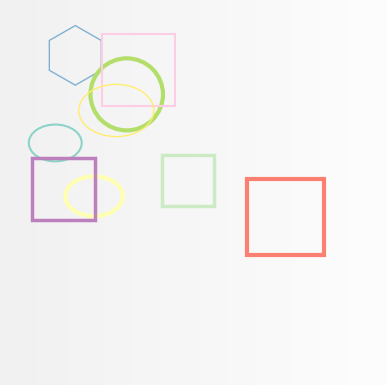[{"shape": "oval", "thickness": 1.5, "radius": 0.34, "center": [0.143, 0.629]}, {"shape": "oval", "thickness": 3, "radius": 0.37, "center": [0.243, 0.49]}, {"shape": "square", "thickness": 3, "radius": 0.5, "center": [0.736, 0.436]}, {"shape": "hexagon", "thickness": 1, "radius": 0.39, "center": [0.194, 0.856]}, {"shape": "circle", "thickness": 3, "radius": 0.47, "center": [0.327, 0.755]}, {"shape": "square", "thickness": 1.5, "radius": 0.47, "center": [0.357, 0.818]}, {"shape": "square", "thickness": 2.5, "radius": 0.41, "center": [0.163, 0.509]}, {"shape": "square", "thickness": 2.5, "radius": 0.34, "center": [0.485, 0.532]}, {"shape": "oval", "thickness": 1, "radius": 0.48, "center": [0.3, 0.713]}]